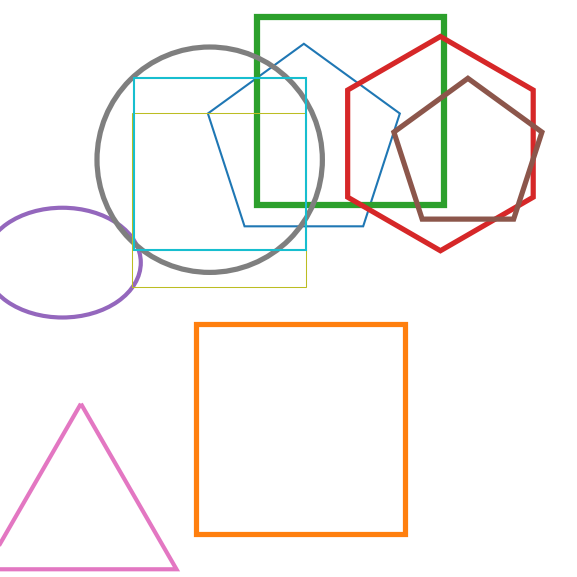[{"shape": "pentagon", "thickness": 1, "radius": 0.87, "center": [0.526, 0.749]}, {"shape": "square", "thickness": 2.5, "radius": 0.91, "center": [0.52, 0.257]}, {"shape": "square", "thickness": 3, "radius": 0.81, "center": [0.607, 0.807]}, {"shape": "hexagon", "thickness": 2.5, "radius": 0.93, "center": [0.763, 0.75]}, {"shape": "oval", "thickness": 2, "radius": 0.68, "center": [0.108, 0.544]}, {"shape": "pentagon", "thickness": 2.5, "radius": 0.67, "center": [0.81, 0.729]}, {"shape": "triangle", "thickness": 2, "radius": 0.96, "center": [0.14, 0.109]}, {"shape": "circle", "thickness": 2.5, "radius": 0.98, "center": [0.363, 0.723]}, {"shape": "square", "thickness": 0.5, "radius": 0.75, "center": [0.379, 0.653]}, {"shape": "square", "thickness": 1, "radius": 0.74, "center": [0.38, 0.715]}]